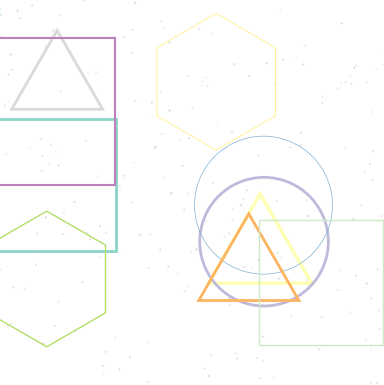[{"shape": "square", "thickness": 2, "radius": 0.85, "center": [0.13, 0.52]}, {"shape": "triangle", "thickness": 2.5, "radius": 0.77, "center": [0.676, 0.342]}, {"shape": "circle", "thickness": 2, "radius": 0.84, "center": [0.686, 0.372]}, {"shape": "circle", "thickness": 0.5, "radius": 0.9, "center": [0.684, 0.467]}, {"shape": "triangle", "thickness": 2, "radius": 0.75, "center": [0.646, 0.295]}, {"shape": "hexagon", "thickness": 1, "radius": 0.88, "center": [0.121, 0.275]}, {"shape": "triangle", "thickness": 2, "radius": 0.68, "center": [0.148, 0.784]}, {"shape": "square", "thickness": 1.5, "radius": 0.96, "center": [0.108, 0.711]}, {"shape": "square", "thickness": 1, "radius": 0.81, "center": [0.834, 0.266]}, {"shape": "hexagon", "thickness": 0.5, "radius": 0.89, "center": [0.561, 0.788]}]